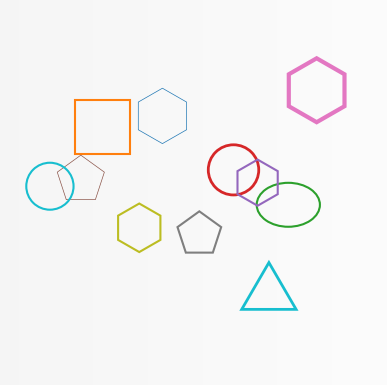[{"shape": "hexagon", "thickness": 0.5, "radius": 0.36, "center": [0.419, 0.699]}, {"shape": "square", "thickness": 1.5, "radius": 0.35, "center": [0.265, 0.671]}, {"shape": "oval", "thickness": 1.5, "radius": 0.41, "center": [0.744, 0.468]}, {"shape": "circle", "thickness": 2, "radius": 0.33, "center": [0.603, 0.559]}, {"shape": "hexagon", "thickness": 1.5, "radius": 0.3, "center": [0.665, 0.526]}, {"shape": "pentagon", "thickness": 0.5, "radius": 0.32, "center": [0.209, 0.533]}, {"shape": "hexagon", "thickness": 3, "radius": 0.41, "center": [0.817, 0.766]}, {"shape": "pentagon", "thickness": 1.5, "radius": 0.3, "center": [0.514, 0.392]}, {"shape": "hexagon", "thickness": 1.5, "radius": 0.32, "center": [0.359, 0.408]}, {"shape": "circle", "thickness": 1.5, "radius": 0.3, "center": [0.129, 0.516]}, {"shape": "triangle", "thickness": 2, "radius": 0.41, "center": [0.694, 0.237]}]